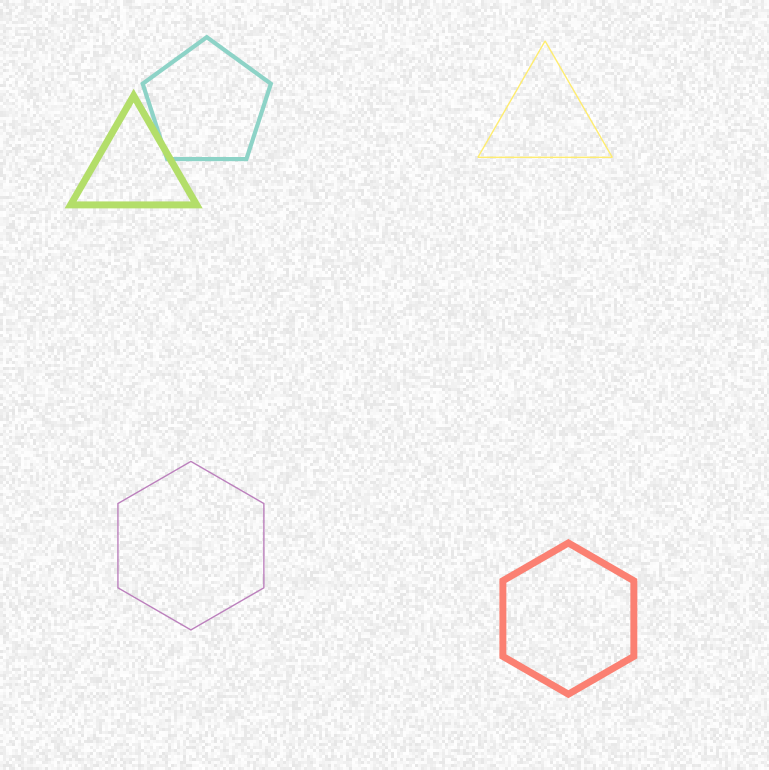[{"shape": "pentagon", "thickness": 1.5, "radius": 0.44, "center": [0.269, 0.864]}, {"shape": "hexagon", "thickness": 2.5, "radius": 0.49, "center": [0.738, 0.197]}, {"shape": "triangle", "thickness": 2.5, "radius": 0.47, "center": [0.174, 0.781]}, {"shape": "hexagon", "thickness": 0.5, "radius": 0.55, "center": [0.248, 0.291]}, {"shape": "triangle", "thickness": 0.5, "radius": 0.5, "center": [0.708, 0.846]}]